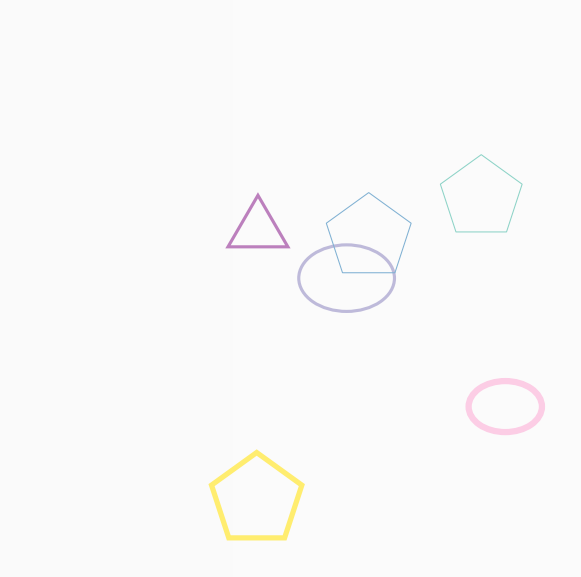[{"shape": "pentagon", "thickness": 0.5, "radius": 0.37, "center": [0.828, 0.657]}, {"shape": "oval", "thickness": 1.5, "radius": 0.41, "center": [0.596, 0.518]}, {"shape": "pentagon", "thickness": 0.5, "radius": 0.38, "center": [0.634, 0.589]}, {"shape": "oval", "thickness": 3, "radius": 0.32, "center": [0.869, 0.295]}, {"shape": "triangle", "thickness": 1.5, "radius": 0.3, "center": [0.444, 0.601]}, {"shape": "pentagon", "thickness": 2.5, "radius": 0.41, "center": [0.442, 0.134]}]